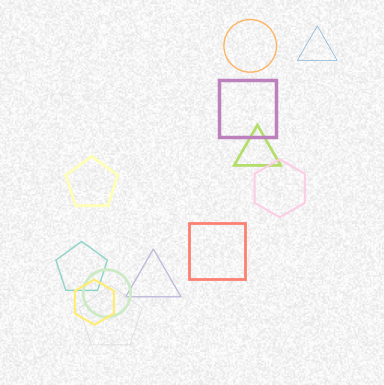[{"shape": "pentagon", "thickness": 1, "radius": 0.35, "center": [0.212, 0.303]}, {"shape": "pentagon", "thickness": 2, "radius": 0.35, "center": [0.238, 0.523]}, {"shape": "triangle", "thickness": 1, "radius": 0.41, "center": [0.398, 0.271]}, {"shape": "square", "thickness": 2, "radius": 0.36, "center": [0.564, 0.347]}, {"shape": "triangle", "thickness": 0.5, "radius": 0.3, "center": [0.824, 0.873]}, {"shape": "circle", "thickness": 1, "radius": 0.34, "center": [0.65, 0.881]}, {"shape": "triangle", "thickness": 2, "radius": 0.35, "center": [0.669, 0.605]}, {"shape": "hexagon", "thickness": 1.5, "radius": 0.38, "center": [0.726, 0.511]}, {"shape": "pentagon", "thickness": 0.5, "radius": 0.43, "center": [0.287, 0.174]}, {"shape": "square", "thickness": 2.5, "radius": 0.37, "center": [0.643, 0.719]}, {"shape": "circle", "thickness": 2, "radius": 0.31, "center": [0.278, 0.238]}, {"shape": "hexagon", "thickness": 1.5, "radius": 0.29, "center": [0.245, 0.215]}]